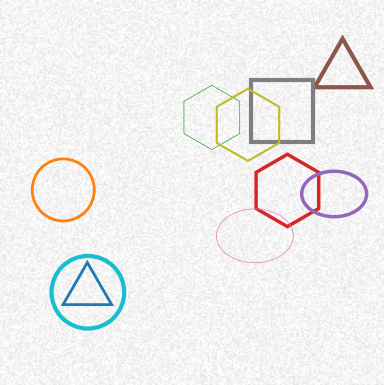[{"shape": "triangle", "thickness": 2, "radius": 0.36, "center": [0.227, 0.245]}, {"shape": "circle", "thickness": 2, "radius": 0.4, "center": [0.164, 0.507]}, {"shape": "hexagon", "thickness": 0.5, "radius": 0.42, "center": [0.55, 0.695]}, {"shape": "hexagon", "thickness": 2.5, "radius": 0.47, "center": [0.746, 0.505]}, {"shape": "oval", "thickness": 2.5, "radius": 0.42, "center": [0.868, 0.496]}, {"shape": "triangle", "thickness": 3, "radius": 0.42, "center": [0.89, 0.815]}, {"shape": "oval", "thickness": 0.5, "radius": 0.5, "center": [0.662, 0.387]}, {"shape": "square", "thickness": 3, "radius": 0.4, "center": [0.732, 0.713]}, {"shape": "hexagon", "thickness": 1.5, "radius": 0.47, "center": [0.644, 0.676]}, {"shape": "circle", "thickness": 3, "radius": 0.47, "center": [0.228, 0.241]}]